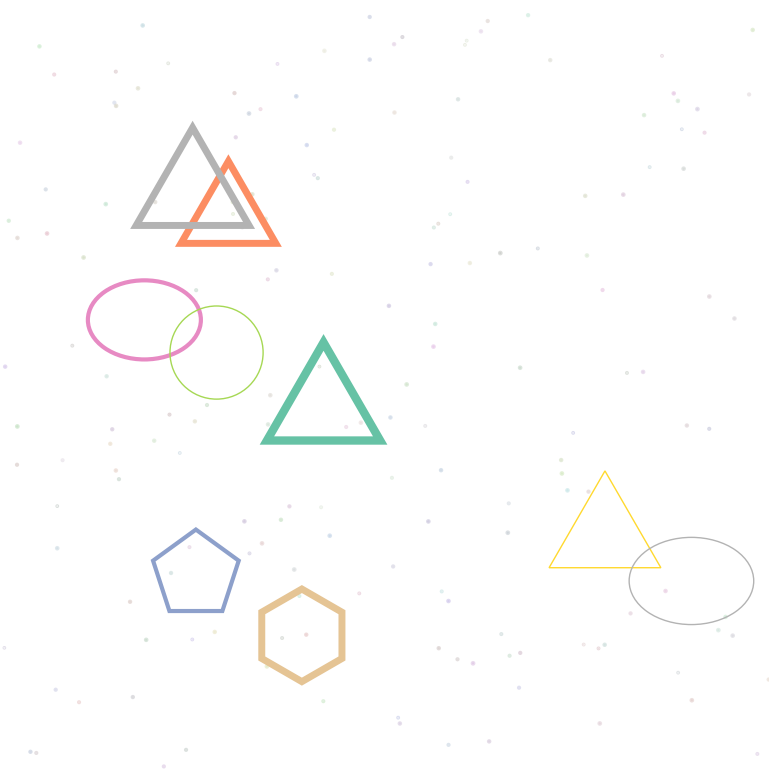[{"shape": "triangle", "thickness": 3, "radius": 0.42, "center": [0.42, 0.47]}, {"shape": "triangle", "thickness": 2.5, "radius": 0.36, "center": [0.297, 0.719]}, {"shape": "pentagon", "thickness": 1.5, "radius": 0.29, "center": [0.254, 0.254]}, {"shape": "oval", "thickness": 1.5, "radius": 0.37, "center": [0.188, 0.585]}, {"shape": "circle", "thickness": 0.5, "radius": 0.3, "center": [0.281, 0.542]}, {"shape": "triangle", "thickness": 0.5, "radius": 0.42, "center": [0.786, 0.305]}, {"shape": "hexagon", "thickness": 2.5, "radius": 0.3, "center": [0.392, 0.175]}, {"shape": "oval", "thickness": 0.5, "radius": 0.4, "center": [0.898, 0.245]}, {"shape": "triangle", "thickness": 2.5, "radius": 0.42, "center": [0.25, 0.75]}]